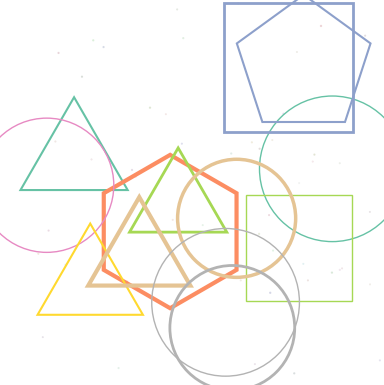[{"shape": "triangle", "thickness": 1.5, "radius": 0.8, "center": [0.192, 0.587]}, {"shape": "circle", "thickness": 1, "radius": 0.95, "center": [0.863, 0.562]}, {"shape": "hexagon", "thickness": 3, "radius": 1.0, "center": [0.442, 0.399]}, {"shape": "pentagon", "thickness": 1.5, "radius": 0.91, "center": [0.789, 0.831]}, {"shape": "square", "thickness": 2, "radius": 0.84, "center": [0.749, 0.825]}, {"shape": "circle", "thickness": 1, "radius": 0.87, "center": [0.121, 0.519]}, {"shape": "square", "thickness": 1, "radius": 0.69, "center": [0.776, 0.355]}, {"shape": "triangle", "thickness": 2, "radius": 0.73, "center": [0.463, 0.47]}, {"shape": "triangle", "thickness": 1.5, "radius": 0.79, "center": [0.234, 0.261]}, {"shape": "triangle", "thickness": 3, "radius": 0.77, "center": [0.362, 0.335]}, {"shape": "circle", "thickness": 2.5, "radius": 0.77, "center": [0.615, 0.433]}, {"shape": "circle", "thickness": 2, "radius": 0.81, "center": [0.603, 0.148]}, {"shape": "circle", "thickness": 1, "radius": 0.96, "center": [0.586, 0.215]}]